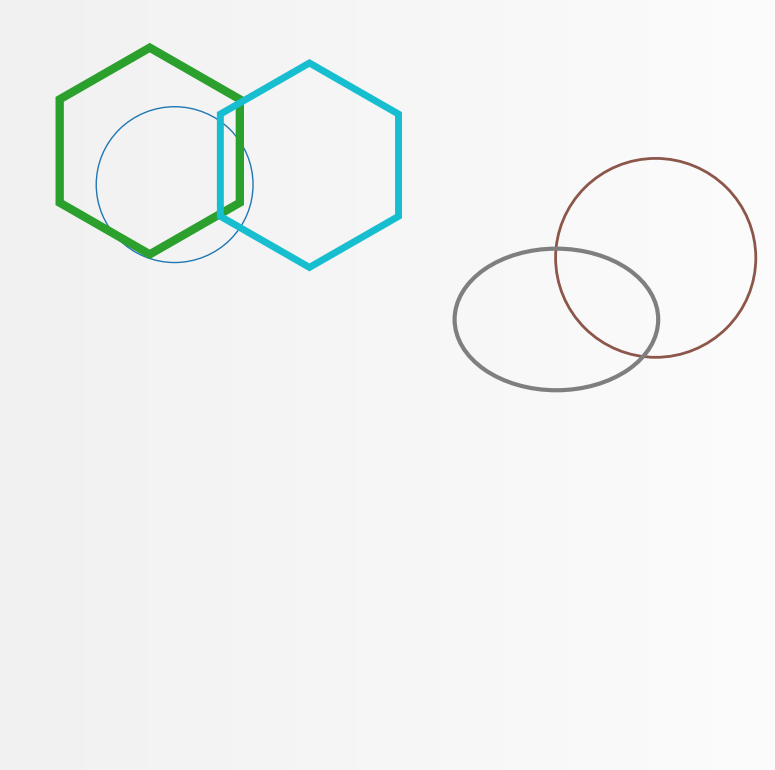[{"shape": "circle", "thickness": 0.5, "radius": 0.51, "center": [0.225, 0.76]}, {"shape": "hexagon", "thickness": 3, "radius": 0.67, "center": [0.193, 0.804]}, {"shape": "circle", "thickness": 1, "radius": 0.65, "center": [0.846, 0.665]}, {"shape": "oval", "thickness": 1.5, "radius": 0.66, "center": [0.718, 0.585]}, {"shape": "hexagon", "thickness": 2.5, "radius": 0.66, "center": [0.399, 0.785]}]